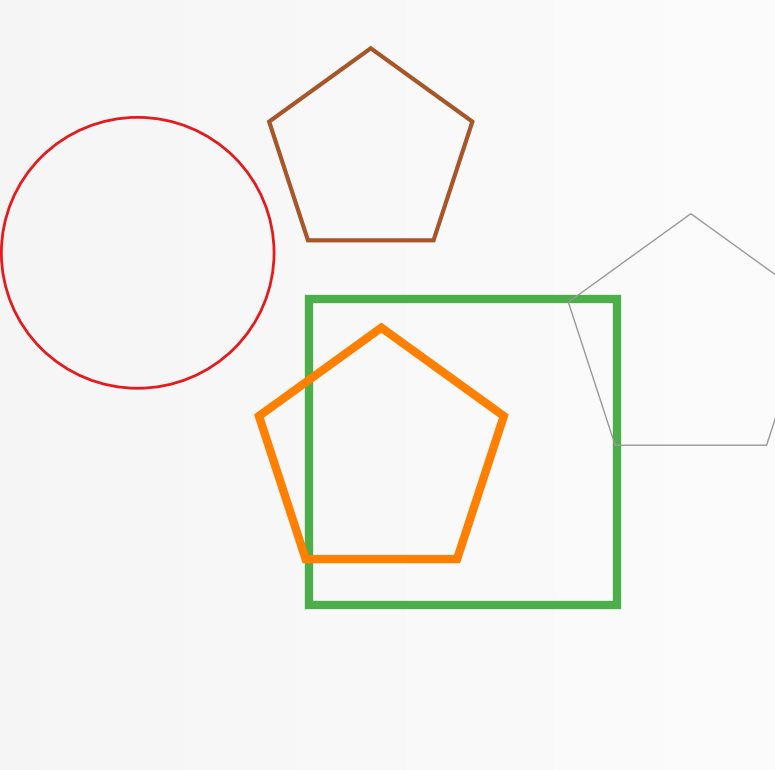[{"shape": "circle", "thickness": 1, "radius": 0.88, "center": [0.178, 0.672]}, {"shape": "square", "thickness": 3, "radius": 1.0, "center": [0.597, 0.413]}, {"shape": "pentagon", "thickness": 3, "radius": 0.83, "center": [0.492, 0.408]}, {"shape": "pentagon", "thickness": 1.5, "radius": 0.69, "center": [0.478, 0.799]}, {"shape": "pentagon", "thickness": 0.5, "radius": 0.83, "center": [0.891, 0.556]}]